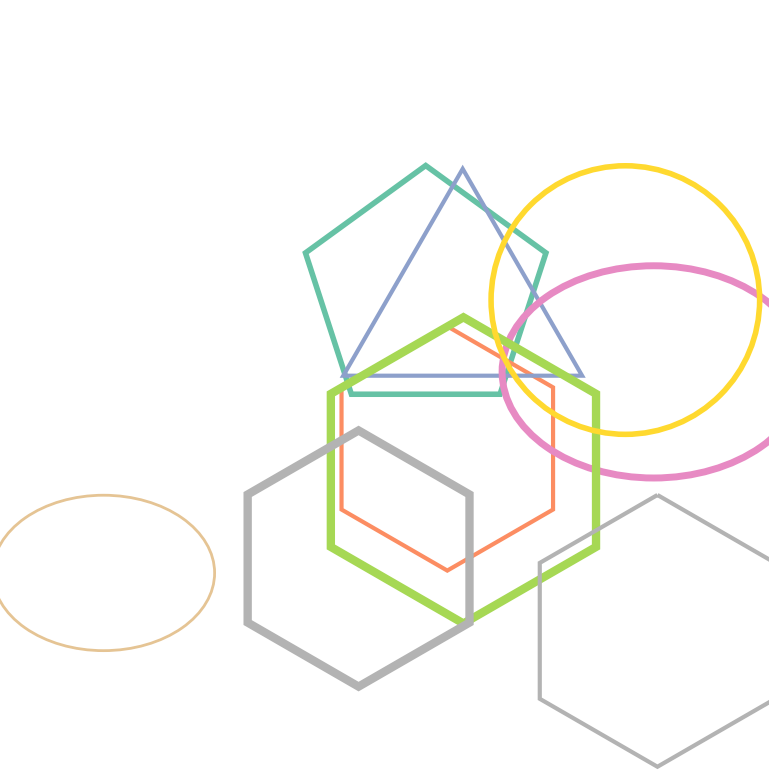[{"shape": "pentagon", "thickness": 2, "radius": 0.82, "center": [0.553, 0.621]}, {"shape": "hexagon", "thickness": 1.5, "radius": 0.79, "center": [0.581, 0.418]}, {"shape": "triangle", "thickness": 1.5, "radius": 0.9, "center": [0.601, 0.602]}, {"shape": "oval", "thickness": 2.5, "radius": 0.98, "center": [0.849, 0.517]}, {"shape": "hexagon", "thickness": 3, "radius": 0.99, "center": [0.602, 0.389]}, {"shape": "circle", "thickness": 2, "radius": 0.87, "center": [0.812, 0.61]}, {"shape": "oval", "thickness": 1, "radius": 0.72, "center": [0.135, 0.256]}, {"shape": "hexagon", "thickness": 1.5, "radius": 0.88, "center": [0.854, 0.181]}, {"shape": "hexagon", "thickness": 3, "radius": 0.83, "center": [0.466, 0.275]}]